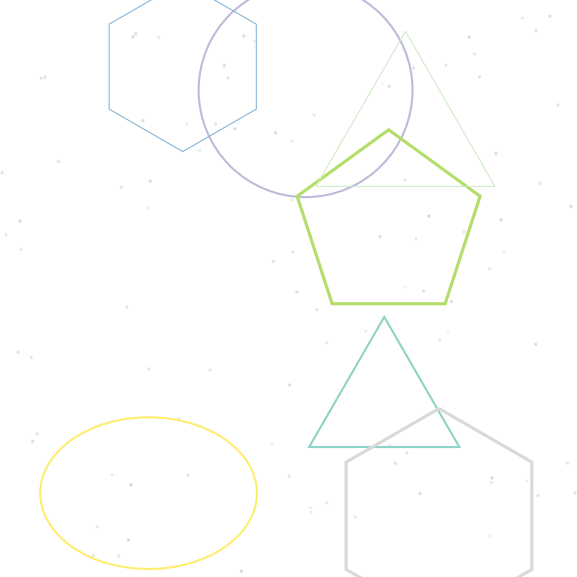[{"shape": "triangle", "thickness": 1, "radius": 0.75, "center": [0.665, 0.3]}, {"shape": "circle", "thickness": 1, "radius": 0.93, "center": [0.529, 0.843]}, {"shape": "hexagon", "thickness": 0.5, "radius": 0.74, "center": [0.316, 0.884]}, {"shape": "pentagon", "thickness": 1.5, "radius": 0.83, "center": [0.673, 0.608]}, {"shape": "hexagon", "thickness": 1.5, "radius": 0.93, "center": [0.76, 0.106]}, {"shape": "triangle", "thickness": 0.5, "radius": 0.9, "center": [0.702, 0.766]}, {"shape": "oval", "thickness": 1, "radius": 0.94, "center": [0.257, 0.145]}]